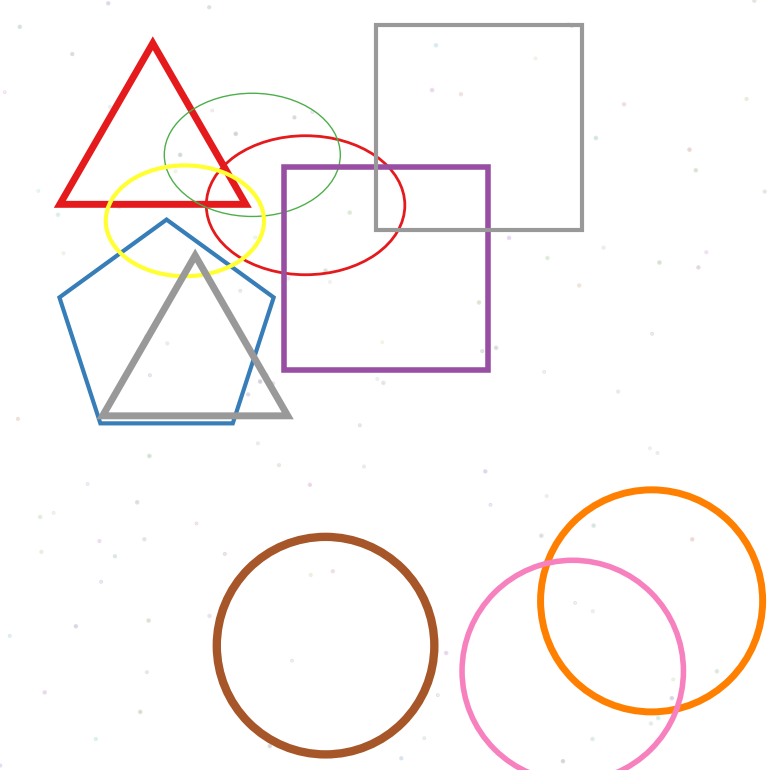[{"shape": "triangle", "thickness": 2.5, "radius": 0.7, "center": [0.198, 0.804]}, {"shape": "oval", "thickness": 1, "radius": 0.64, "center": [0.397, 0.733]}, {"shape": "pentagon", "thickness": 1.5, "radius": 0.73, "center": [0.216, 0.569]}, {"shape": "oval", "thickness": 0.5, "radius": 0.57, "center": [0.328, 0.799]}, {"shape": "square", "thickness": 2, "radius": 0.66, "center": [0.501, 0.652]}, {"shape": "circle", "thickness": 2.5, "radius": 0.72, "center": [0.846, 0.22]}, {"shape": "oval", "thickness": 1.5, "radius": 0.51, "center": [0.24, 0.713]}, {"shape": "circle", "thickness": 3, "radius": 0.71, "center": [0.423, 0.162]}, {"shape": "circle", "thickness": 2, "radius": 0.72, "center": [0.744, 0.129]}, {"shape": "square", "thickness": 1.5, "radius": 0.67, "center": [0.622, 0.835]}, {"shape": "triangle", "thickness": 2.5, "radius": 0.69, "center": [0.253, 0.529]}]